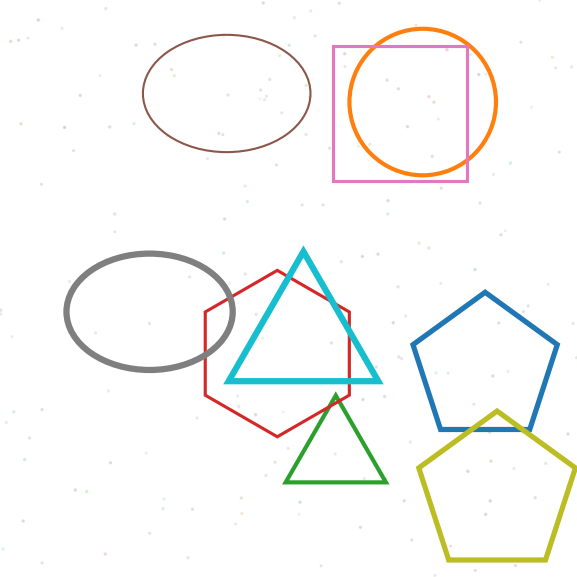[{"shape": "pentagon", "thickness": 2.5, "radius": 0.66, "center": [0.84, 0.362]}, {"shape": "circle", "thickness": 2, "radius": 0.63, "center": [0.732, 0.822]}, {"shape": "triangle", "thickness": 2, "radius": 0.5, "center": [0.581, 0.214]}, {"shape": "hexagon", "thickness": 1.5, "radius": 0.72, "center": [0.48, 0.387]}, {"shape": "oval", "thickness": 1, "radius": 0.73, "center": [0.393, 0.837]}, {"shape": "square", "thickness": 1.5, "radius": 0.58, "center": [0.692, 0.803]}, {"shape": "oval", "thickness": 3, "radius": 0.72, "center": [0.259, 0.459]}, {"shape": "pentagon", "thickness": 2.5, "radius": 0.71, "center": [0.861, 0.145]}, {"shape": "triangle", "thickness": 3, "radius": 0.75, "center": [0.525, 0.414]}]